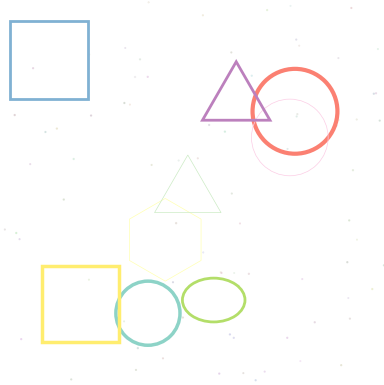[{"shape": "circle", "thickness": 2.5, "radius": 0.42, "center": [0.384, 0.186]}, {"shape": "hexagon", "thickness": 0.5, "radius": 0.54, "center": [0.429, 0.377]}, {"shape": "circle", "thickness": 3, "radius": 0.55, "center": [0.766, 0.711]}, {"shape": "square", "thickness": 2, "radius": 0.51, "center": [0.128, 0.845]}, {"shape": "oval", "thickness": 2, "radius": 0.41, "center": [0.555, 0.221]}, {"shape": "circle", "thickness": 0.5, "radius": 0.5, "center": [0.753, 0.643]}, {"shape": "triangle", "thickness": 2, "radius": 0.51, "center": [0.614, 0.738]}, {"shape": "triangle", "thickness": 0.5, "radius": 0.5, "center": [0.488, 0.498]}, {"shape": "square", "thickness": 2.5, "radius": 0.5, "center": [0.209, 0.21]}]